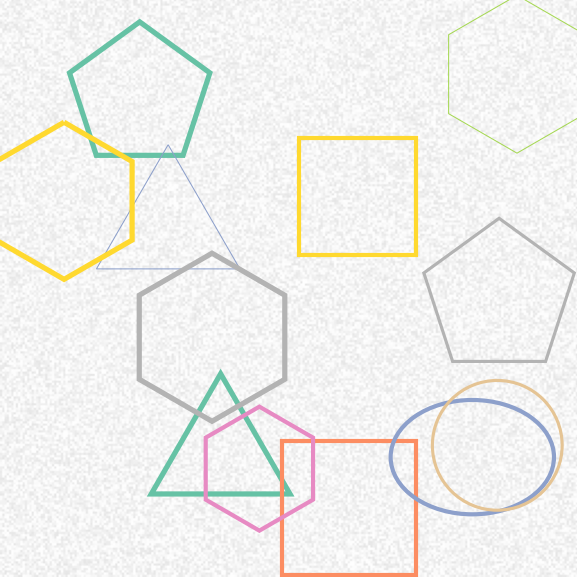[{"shape": "pentagon", "thickness": 2.5, "radius": 0.64, "center": [0.242, 0.834]}, {"shape": "triangle", "thickness": 2.5, "radius": 0.69, "center": [0.382, 0.213]}, {"shape": "square", "thickness": 2, "radius": 0.58, "center": [0.605, 0.119]}, {"shape": "oval", "thickness": 2, "radius": 0.71, "center": [0.818, 0.208]}, {"shape": "triangle", "thickness": 0.5, "radius": 0.72, "center": [0.291, 0.605]}, {"shape": "hexagon", "thickness": 2, "radius": 0.54, "center": [0.449, 0.188]}, {"shape": "hexagon", "thickness": 0.5, "radius": 0.68, "center": [0.895, 0.871]}, {"shape": "hexagon", "thickness": 2.5, "radius": 0.68, "center": [0.111, 0.651]}, {"shape": "square", "thickness": 2, "radius": 0.51, "center": [0.619, 0.659]}, {"shape": "circle", "thickness": 1.5, "radius": 0.56, "center": [0.861, 0.228]}, {"shape": "hexagon", "thickness": 2.5, "radius": 0.73, "center": [0.367, 0.415]}, {"shape": "pentagon", "thickness": 1.5, "radius": 0.68, "center": [0.864, 0.484]}]